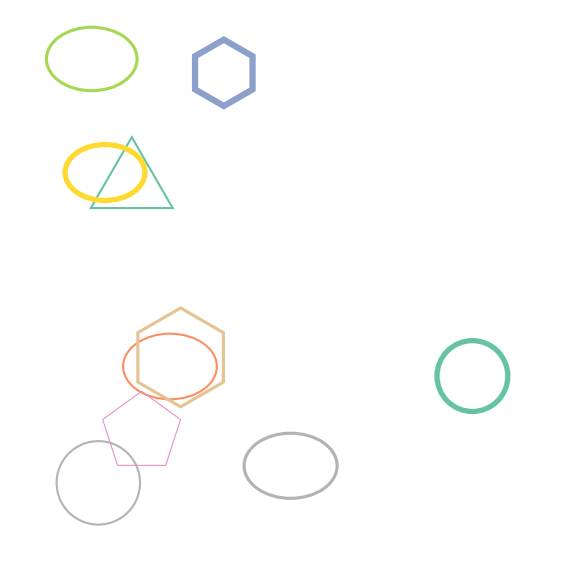[{"shape": "circle", "thickness": 2.5, "radius": 0.31, "center": [0.818, 0.348]}, {"shape": "triangle", "thickness": 1, "radius": 0.41, "center": [0.228, 0.68]}, {"shape": "oval", "thickness": 1, "radius": 0.41, "center": [0.294, 0.365]}, {"shape": "hexagon", "thickness": 3, "radius": 0.29, "center": [0.388, 0.873]}, {"shape": "pentagon", "thickness": 0.5, "radius": 0.35, "center": [0.245, 0.251]}, {"shape": "oval", "thickness": 1.5, "radius": 0.39, "center": [0.159, 0.897]}, {"shape": "oval", "thickness": 2.5, "radius": 0.35, "center": [0.182, 0.7]}, {"shape": "hexagon", "thickness": 1.5, "radius": 0.43, "center": [0.313, 0.38]}, {"shape": "circle", "thickness": 1, "radius": 0.36, "center": [0.17, 0.163]}, {"shape": "oval", "thickness": 1.5, "radius": 0.4, "center": [0.503, 0.193]}]